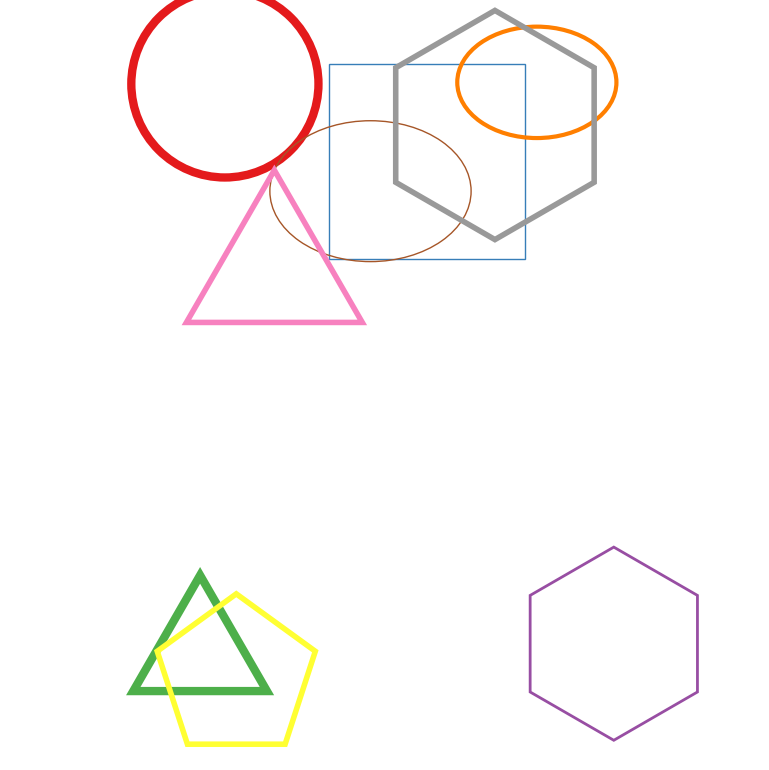[{"shape": "circle", "thickness": 3, "radius": 0.61, "center": [0.292, 0.891]}, {"shape": "square", "thickness": 0.5, "radius": 0.63, "center": [0.555, 0.79]}, {"shape": "triangle", "thickness": 3, "radius": 0.5, "center": [0.26, 0.153]}, {"shape": "hexagon", "thickness": 1, "radius": 0.63, "center": [0.797, 0.164]}, {"shape": "oval", "thickness": 1.5, "radius": 0.52, "center": [0.697, 0.893]}, {"shape": "pentagon", "thickness": 2, "radius": 0.54, "center": [0.307, 0.121]}, {"shape": "oval", "thickness": 0.5, "radius": 0.65, "center": [0.481, 0.752]}, {"shape": "triangle", "thickness": 2, "radius": 0.66, "center": [0.356, 0.647]}, {"shape": "hexagon", "thickness": 2, "radius": 0.74, "center": [0.643, 0.838]}]